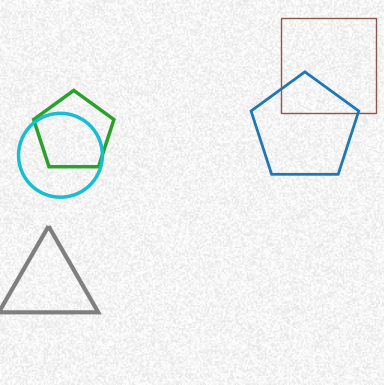[{"shape": "pentagon", "thickness": 2, "radius": 0.74, "center": [0.792, 0.666]}, {"shape": "pentagon", "thickness": 2.5, "radius": 0.55, "center": [0.192, 0.656]}, {"shape": "square", "thickness": 1, "radius": 0.62, "center": [0.853, 0.83]}, {"shape": "triangle", "thickness": 3, "radius": 0.75, "center": [0.126, 0.263]}, {"shape": "circle", "thickness": 2.5, "radius": 0.54, "center": [0.157, 0.597]}]